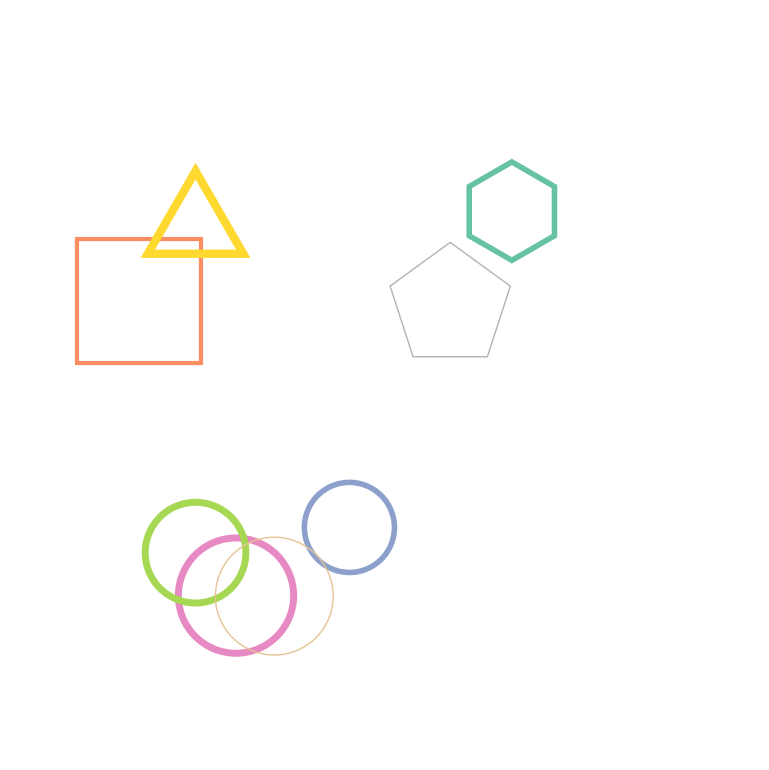[{"shape": "hexagon", "thickness": 2, "radius": 0.32, "center": [0.665, 0.726]}, {"shape": "square", "thickness": 1.5, "radius": 0.4, "center": [0.18, 0.61]}, {"shape": "circle", "thickness": 2, "radius": 0.29, "center": [0.454, 0.315]}, {"shape": "circle", "thickness": 2.5, "radius": 0.37, "center": [0.307, 0.226]}, {"shape": "circle", "thickness": 2.5, "radius": 0.33, "center": [0.254, 0.282]}, {"shape": "triangle", "thickness": 3, "radius": 0.36, "center": [0.254, 0.706]}, {"shape": "circle", "thickness": 0.5, "radius": 0.38, "center": [0.356, 0.226]}, {"shape": "pentagon", "thickness": 0.5, "radius": 0.41, "center": [0.585, 0.603]}]